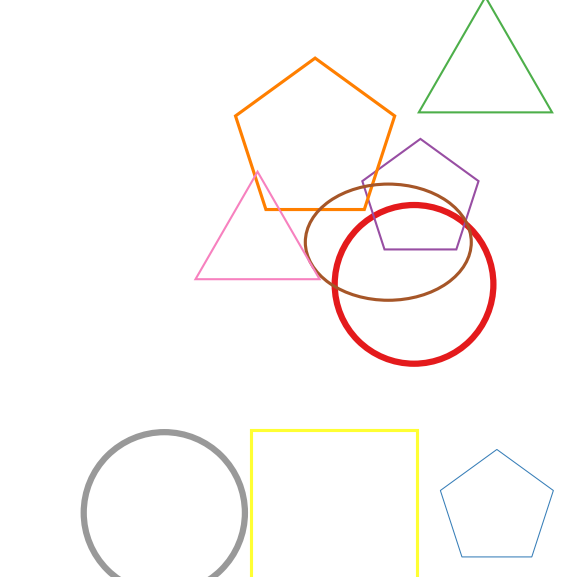[{"shape": "circle", "thickness": 3, "radius": 0.69, "center": [0.717, 0.507]}, {"shape": "pentagon", "thickness": 0.5, "radius": 0.51, "center": [0.86, 0.118]}, {"shape": "triangle", "thickness": 1, "radius": 0.67, "center": [0.841, 0.871]}, {"shape": "pentagon", "thickness": 1, "radius": 0.53, "center": [0.728, 0.653]}, {"shape": "pentagon", "thickness": 1.5, "radius": 0.72, "center": [0.546, 0.754]}, {"shape": "square", "thickness": 1.5, "radius": 0.72, "center": [0.579, 0.111]}, {"shape": "oval", "thickness": 1.5, "radius": 0.72, "center": [0.672, 0.58]}, {"shape": "triangle", "thickness": 1, "radius": 0.62, "center": [0.446, 0.578]}, {"shape": "circle", "thickness": 3, "radius": 0.7, "center": [0.285, 0.111]}]